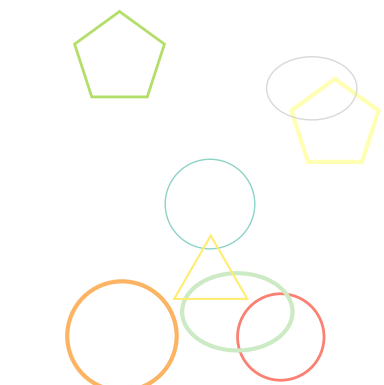[{"shape": "circle", "thickness": 1, "radius": 0.58, "center": [0.545, 0.47]}, {"shape": "pentagon", "thickness": 3, "radius": 0.6, "center": [0.87, 0.676]}, {"shape": "circle", "thickness": 2, "radius": 0.56, "center": [0.729, 0.125]}, {"shape": "circle", "thickness": 3, "radius": 0.71, "center": [0.317, 0.127]}, {"shape": "pentagon", "thickness": 2, "radius": 0.61, "center": [0.31, 0.848]}, {"shape": "oval", "thickness": 1, "radius": 0.59, "center": [0.81, 0.771]}, {"shape": "oval", "thickness": 3, "radius": 0.72, "center": [0.616, 0.19]}, {"shape": "triangle", "thickness": 1.5, "radius": 0.55, "center": [0.547, 0.278]}]